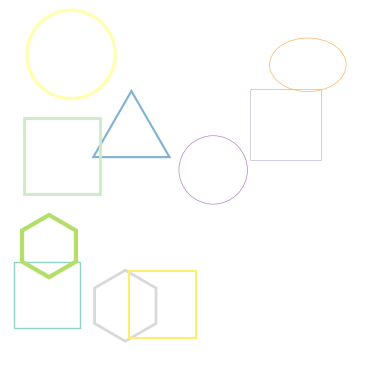[{"shape": "square", "thickness": 1, "radius": 0.43, "center": [0.123, 0.234]}, {"shape": "circle", "thickness": 2.5, "radius": 0.57, "center": [0.185, 0.859]}, {"shape": "square", "thickness": 0.5, "radius": 0.46, "center": [0.741, 0.676]}, {"shape": "triangle", "thickness": 1.5, "radius": 0.57, "center": [0.341, 0.649]}, {"shape": "oval", "thickness": 0.5, "radius": 0.5, "center": [0.8, 0.832]}, {"shape": "hexagon", "thickness": 3, "radius": 0.4, "center": [0.127, 0.361]}, {"shape": "hexagon", "thickness": 2, "radius": 0.46, "center": [0.325, 0.206]}, {"shape": "circle", "thickness": 0.5, "radius": 0.44, "center": [0.554, 0.559]}, {"shape": "square", "thickness": 2, "radius": 0.49, "center": [0.16, 0.594]}, {"shape": "square", "thickness": 1.5, "radius": 0.44, "center": [0.423, 0.21]}]